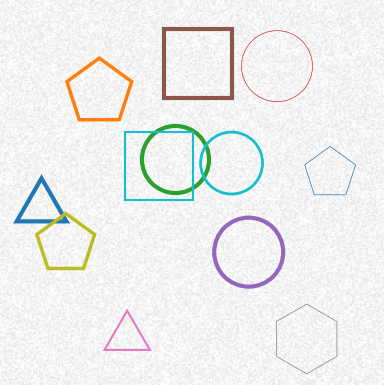[{"shape": "triangle", "thickness": 3, "radius": 0.37, "center": [0.108, 0.462]}, {"shape": "pentagon", "thickness": 0.5, "radius": 0.35, "center": [0.857, 0.55]}, {"shape": "pentagon", "thickness": 2.5, "radius": 0.44, "center": [0.258, 0.761]}, {"shape": "circle", "thickness": 3, "radius": 0.44, "center": [0.456, 0.586]}, {"shape": "circle", "thickness": 0.5, "radius": 0.46, "center": [0.719, 0.828]}, {"shape": "circle", "thickness": 3, "radius": 0.45, "center": [0.646, 0.345]}, {"shape": "square", "thickness": 3, "radius": 0.44, "center": [0.514, 0.835]}, {"shape": "triangle", "thickness": 1.5, "radius": 0.34, "center": [0.33, 0.125]}, {"shape": "hexagon", "thickness": 0.5, "radius": 0.45, "center": [0.797, 0.12]}, {"shape": "pentagon", "thickness": 2.5, "radius": 0.39, "center": [0.171, 0.367]}, {"shape": "square", "thickness": 1.5, "radius": 0.45, "center": [0.413, 0.569]}, {"shape": "circle", "thickness": 2, "radius": 0.4, "center": [0.601, 0.576]}]